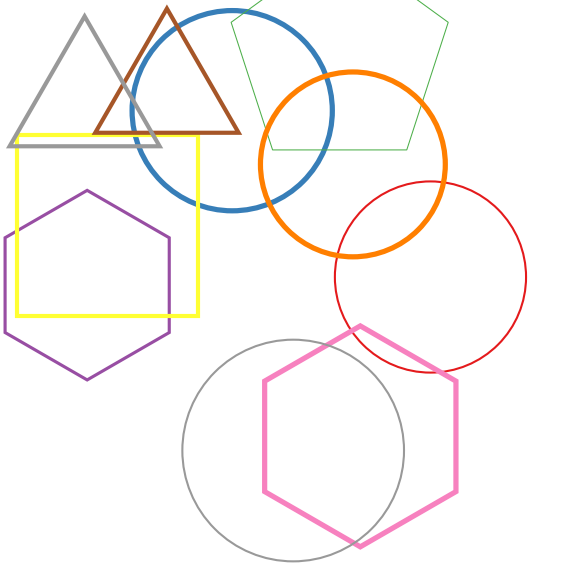[{"shape": "circle", "thickness": 1, "radius": 0.83, "center": [0.745, 0.519]}, {"shape": "circle", "thickness": 2.5, "radius": 0.87, "center": [0.402, 0.807]}, {"shape": "pentagon", "thickness": 0.5, "radius": 0.99, "center": [0.588, 0.899]}, {"shape": "hexagon", "thickness": 1.5, "radius": 0.82, "center": [0.151, 0.505]}, {"shape": "circle", "thickness": 2.5, "radius": 0.8, "center": [0.611, 0.714]}, {"shape": "square", "thickness": 2, "radius": 0.78, "center": [0.186, 0.608]}, {"shape": "triangle", "thickness": 2, "radius": 0.72, "center": [0.289, 0.841]}, {"shape": "hexagon", "thickness": 2.5, "radius": 0.96, "center": [0.624, 0.244]}, {"shape": "triangle", "thickness": 2, "radius": 0.75, "center": [0.147, 0.821]}, {"shape": "circle", "thickness": 1, "radius": 0.96, "center": [0.508, 0.219]}]